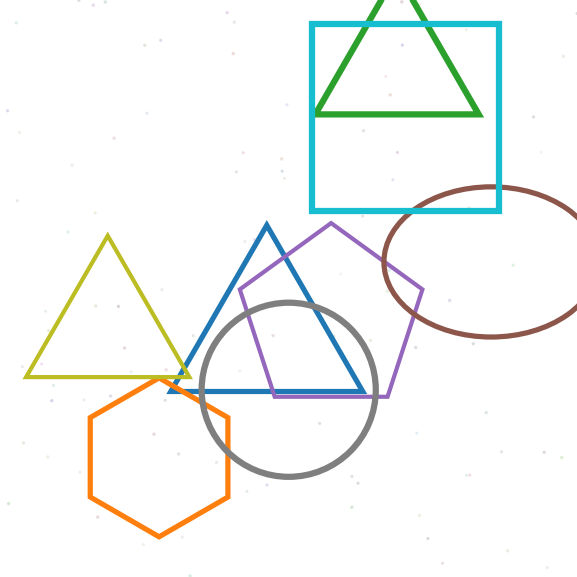[{"shape": "triangle", "thickness": 2.5, "radius": 0.96, "center": [0.462, 0.417]}, {"shape": "hexagon", "thickness": 2.5, "radius": 0.69, "center": [0.275, 0.207]}, {"shape": "triangle", "thickness": 3, "radius": 0.82, "center": [0.687, 0.883]}, {"shape": "pentagon", "thickness": 2, "radius": 0.83, "center": [0.573, 0.447]}, {"shape": "oval", "thickness": 2.5, "radius": 0.93, "center": [0.851, 0.546]}, {"shape": "circle", "thickness": 3, "radius": 0.75, "center": [0.5, 0.324]}, {"shape": "triangle", "thickness": 2, "radius": 0.82, "center": [0.187, 0.428]}, {"shape": "square", "thickness": 3, "radius": 0.81, "center": [0.702, 0.796]}]